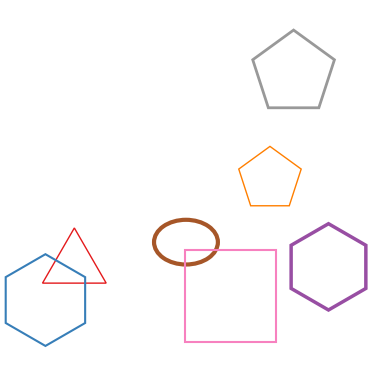[{"shape": "triangle", "thickness": 1, "radius": 0.48, "center": [0.193, 0.312]}, {"shape": "hexagon", "thickness": 1.5, "radius": 0.6, "center": [0.118, 0.221]}, {"shape": "hexagon", "thickness": 2.5, "radius": 0.56, "center": [0.853, 0.307]}, {"shape": "pentagon", "thickness": 1, "radius": 0.43, "center": [0.701, 0.535]}, {"shape": "oval", "thickness": 3, "radius": 0.41, "center": [0.483, 0.371]}, {"shape": "square", "thickness": 1.5, "radius": 0.59, "center": [0.599, 0.231]}, {"shape": "pentagon", "thickness": 2, "radius": 0.56, "center": [0.763, 0.81]}]